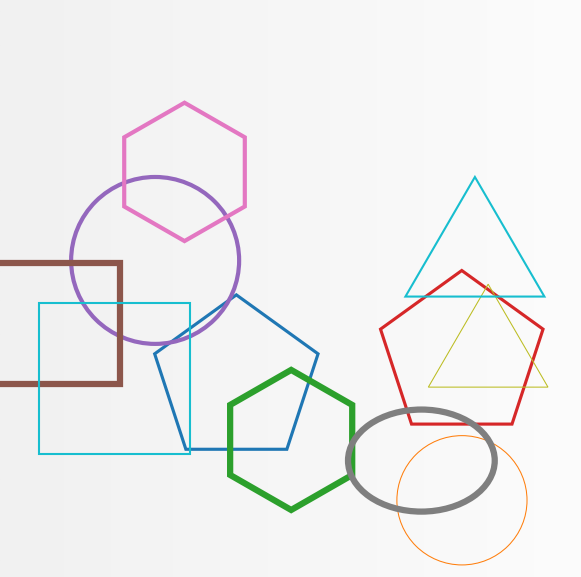[{"shape": "pentagon", "thickness": 1.5, "radius": 0.74, "center": [0.407, 0.341]}, {"shape": "circle", "thickness": 0.5, "radius": 0.56, "center": [0.795, 0.133]}, {"shape": "hexagon", "thickness": 3, "radius": 0.61, "center": [0.501, 0.237]}, {"shape": "pentagon", "thickness": 1.5, "radius": 0.74, "center": [0.794, 0.384]}, {"shape": "circle", "thickness": 2, "radius": 0.72, "center": [0.267, 0.548]}, {"shape": "square", "thickness": 3, "radius": 0.52, "center": [0.102, 0.439]}, {"shape": "hexagon", "thickness": 2, "radius": 0.6, "center": [0.317, 0.701]}, {"shape": "oval", "thickness": 3, "radius": 0.63, "center": [0.725, 0.202]}, {"shape": "triangle", "thickness": 0.5, "radius": 0.59, "center": [0.84, 0.388]}, {"shape": "triangle", "thickness": 1, "radius": 0.69, "center": [0.817, 0.555]}, {"shape": "square", "thickness": 1, "radius": 0.65, "center": [0.197, 0.344]}]